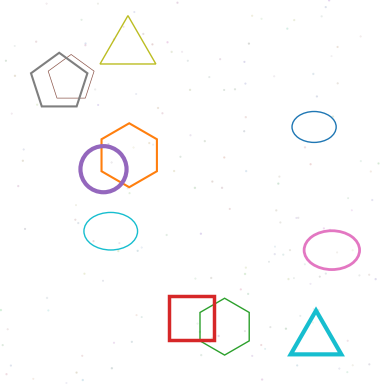[{"shape": "oval", "thickness": 1, "radius": 0.29, "center": [0.816, 0.67]}, {"shape": "hexagon", "thickness": 1.5, "radius": 0.42, "center": [0.336, 0.597]}, {"shape": "hexagon", "thickness": 1, "radius": 0.37, "center": [0.583, 0.152]}, {"shape": "square", "thickness": 2.5, "radius": 0.29, "center": [0.497, 0.174]}, {"shape": "circle", "thickness": 3, "radius": 0.3, "center": [0.269, 0.561]}, {"shape": "pentagon", "thickness": 0.5, "radius": 0.31, "center": [0.185, 0.796]}, {"shape": "oval", "thickness": 2, "radius": 0.36, "center": [0.862, 0.35]}, {"shape": "pentagon", "thickness": 1.5, "radius": 0.39, "center": [0.154, 0.786]}, {"shape": "triangle", "thickness": 1, "radius": 0.42, "center": [0.332, 0.876]}, {"shape": "oval", "thickness": 1, "radius": 0.35, "center": [0.288, 0.399]}, {"shape": "triangle", "thickness": 3, "radius": 0.38, "center": [0.821, 0.118]}]